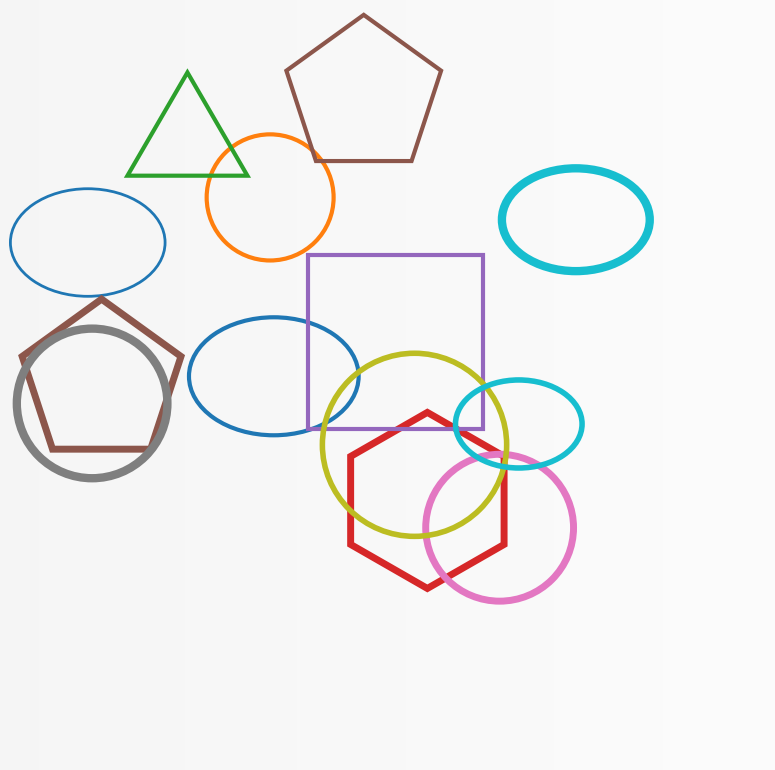[{"shape": "oval", "thickness": 1, "radius": 0.5, "center": [0.113, 0.685]}, {"shape": "oval", "thickness": 1.5, "radius": 0.55, "center": [0.353, 0.511]}, {"shape": "circle", "thickness": 1.5, "radius": 0.41, "center": [0.349, 0.744]}, {"shape": "triangle", "thickness": 1.5, "radius": 0.45, "center": [0.242, 0.817]}, {"shape": "hexagon", "thickness": 2.5, "radius": 0.57, "center": [0.551, 0.35]}, {"shape": "square", "thickness": 1.5, "radius": 0.56, "center": [0.51, 0.556]}, {"shape": "pentagon", "thickness": 2.5, "radius": 0.54, "center": [0.131, 0.504]}, {"shape": "pentagon", "thickness": 1.5, "radius": 0.52, "center": [0.469, 0.876]}, {"shape": "circle", "thickness": 2.5, "radius": 0.48, "center": [0.645, 0.315]}, {"shape": "circle", "thickness": 3, "radius": 0.49, "center": [0.119, 0.476]}, {"shape": "circle", "thickness": 2, "radius": 0.59, "center": [0.535, 0.422]}, {"shape": "oval", "thickness": 2, "radius": 0.41, "center": [0.669, 0.449]}, {"shape": "oval", "thickness": 3, "radius": 0.48, "center": [0.743, 0.715]}]